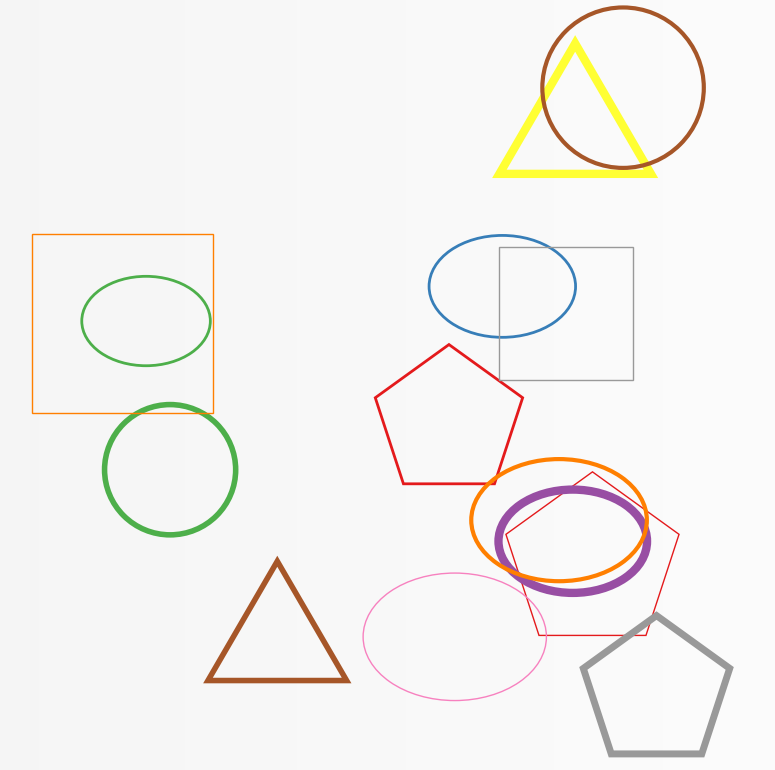[{"shape": "pentagon", "thickness": 0.5, "radius": 0.59, "center": [0.764, 0.27]}, {"shape": "pentagon", "thickness": 1, "radius": 0.5, "center": [0.579, 0.453]}, {"shape": "oval", "thickness": 1, "radius": 0.47, "center": [0.648, 0.628]}, {"shape": "oval", "thickness": 1, "radius": 0.41, "center": [0.188, 0.583]}, {"shape": "circle", "thickness": 2, "radius": 0.42, "center": [0.22, 0.39]}, {"shape": "oval", "thickness": 3, "radius": 0.48, "center": [0.739, 0.297]}, {"shape": "oval", "thickness": 1.5, "radius": 0.57, "center": [0.721, 0.324]}, {"shape": "square", "thickness": 0.5, "radius": 0.58, "center": [0.158, 0.58]}, {"shape": "triangle", "thickness": 3, "radius": 0.56, "center": [0.742, 0.831]}, {"shape": "triangle", "thickness": 2, "radius": 0.52, "center": [0.358, 0.168]}, {"shape": "circle", "thickness": 1.5, "radius": 0.52, "center": [0.804, 0.886]}, {"shape": "oval", "thickness": 0.5, "radius": 0.59, "center": [0.587, 0.173]}, {"shape": "pentagon", "thickness": 2.5, "radius": 0.5, "center": [0.847, 0.101]}, {"shape": "square", "thickness": 0.5, "radius": 0.43, "center": [0.73, 0.593]}]